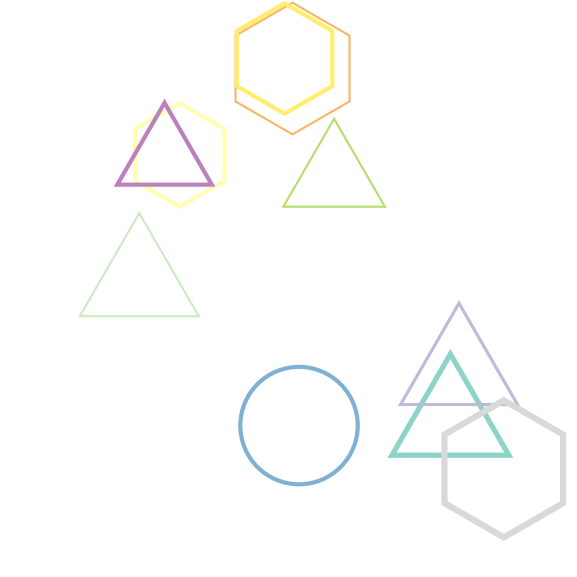[{"shape": "triangle", "thickness": 2.5, "radius": 0.58, "center": [0.78, 0.269]}, {"shape": "hexagon", "thickness": 2, "radius": 0.45, "center": [0.311, 0.731]}, {"shape": "triangle", "thickness": 1.5, "radius": 0.58, "center": [0.795, 0.357]}, {"shape": "circle", "thickness": 2, "radius": 0.51, "center": [0.518, 0.262]}, {"shape": "hexagon", "thickness": 1, "radius": 0.57, "center": [0.507, 0.88]}, {"shape": "triangle", "thickness": 1, "radius": 0.51, "center": [0.579, 0.692]}, {"shape": "hexagon", "thickness": 3, "radius": 0.59, "center": [0.872, 0.187]}, {"shape": "triangle", "thickness": 2, "radius": 0.47, "center": [0.285, 0.727]}, {"shape": "triangle", "thickness": 1, "radius": 0.59, "center": [0.241, 0.511]}, {"shape": "hexagon", "thickness": 2, "radius": 0.48, "center": [0.493, 0.898]}]